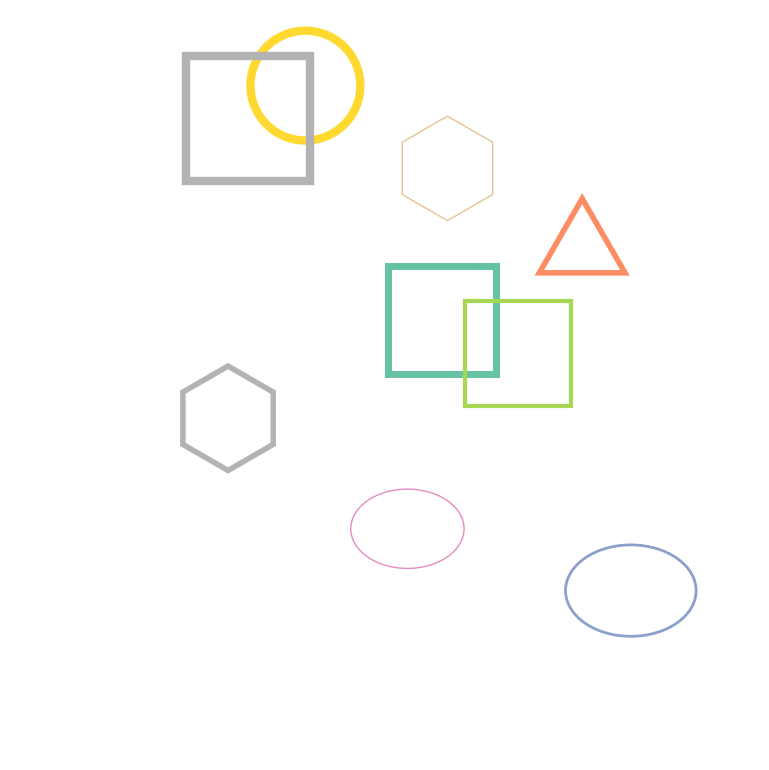[{"shape": "square", "thickness": 2.5, "radius": 0.35, "center": [0.574, 0.585]}, {"shape": "triangle", "thickness": 2, "radius": 0.32, "center": [0.756, 0.678]}, {"shape": "oval", "thickness": 1, "radius": 0.42, "center": [0.819, 0.233]}, {"shape": "oval", "thickness": 0.5, "radius": 0.37, "center": [0.529, 0.313]}, {"shape": "square", "thickness": 1.5, "radius": 0.34, "center": [0.673, 0.541]}, {"shape": "circle", "thickness": 3, "radius": 0.36, "center": [0.397, 0.889]}, {"shape": "hexagon", "thickness": 0.5, "radius": 0.34, "center": [0.581, 0.781]}, {"shape": "square", "thickness": 3, "radius": 0.4, "center": [0.322, 0.846]}, {"shape": "hexagon", "thickness": 2, "radius": 0.34, "center": [0.296, 0.457]}]